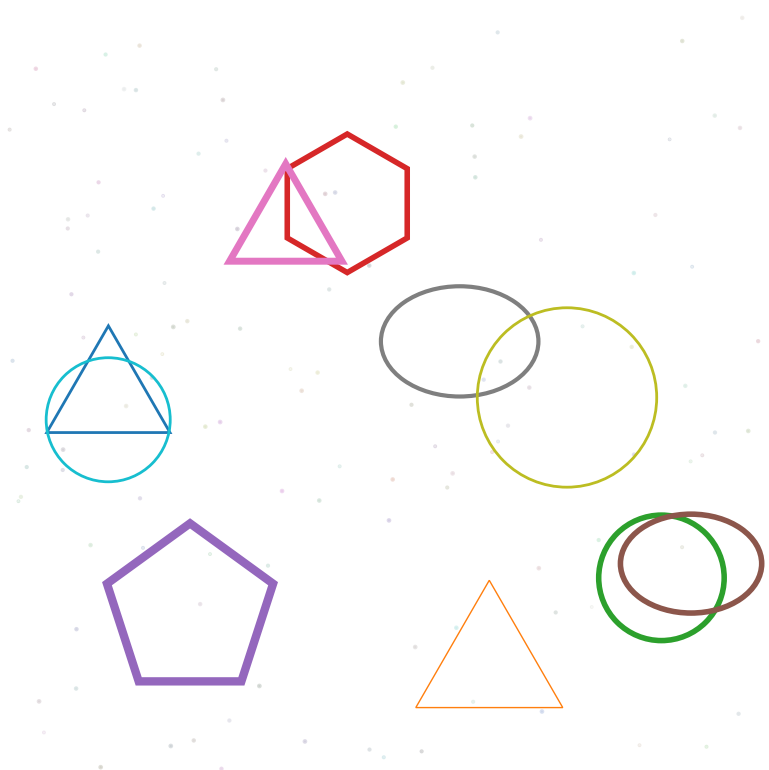[{"shape": "triangle", "thickness": 1, "radius": 0.46, "center": [0.141, 0.484]}, {"shape": "triangle", "thickness": 0.5, "radius": 0.55, "center": [0.635, 0.136]}, {"shape": "circle", "thickness": 2, "radius": 0.41, "center": [0.859, 0.25]}, {"shape": "hexagon", "thickness": 2, "radius": 0.45, "center": [0.451, 0.736]}, {"shape": "pentagon", "thickness": 3, "radius": 0.57, "center": [0.247, 0.207]}, {"shape": "oval", "thickness": 2, "radius": 0.46, "center": [0.897, 0.268]}, {"shape": "triangle", "thickness": 2.5, "radius": 0.42, "center": [0.371, 0.703]}, {"shape": "oval", "thickness": 1.5, "radius": 0.51, "center": [0.597, 0.557]}, {"shape": "circle", "thickness": 1, "radius": 0.58, "center": [0.736, 0.484]}, {"shape": "circle", "thickness": 1, "radius": 0.4, "center": [0.141, 0.455]}]